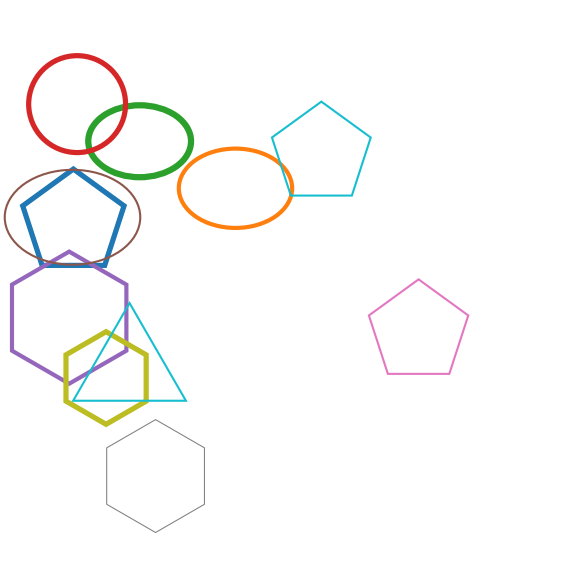[{"shape": "pentagon", "thickness": 2.5, "radius": 0.46, "center": [0.127, 0.614]}, {"shape": "oval", "thickness": 2, "radius": 0.49, "center": [0.408, 0.673]}, {"shape": "oval", "thickness": 3, "radius": 0.44, "center": [0.242, 0.755]}, {"shape": "circle", "thickness": 2.5, "radius": 0.42, "center": [0.134, 0.819]}, {"shape": "hexagon", "thickness": 2, "radius": 0.57, "center": [0.12, 0.449]}, {"shape": "oval", "thickness": 1, "radius": 0.59, "center": [0.126, 0.623]}, {"shape": "pentagon", "thickness": 1, "radius": 0.45, "center": [0.725, 0.425]}, {"shape": "hexagon", "thickness": 0.5, "radius": 0.49, "center": [0.269, 0.175]}, {"shape": "hexagon", "thickness": 2.5, "radius": 0.4, "center": [0.184, 0.345]}, {"shape": "triangle", "thickness": 1, "radius": 0.56, "center": [0.224, 0.362]}, {"shape": "pentagon", "thickness": 1, "radius": 0.45, "center": [0.556, 0.733]}]